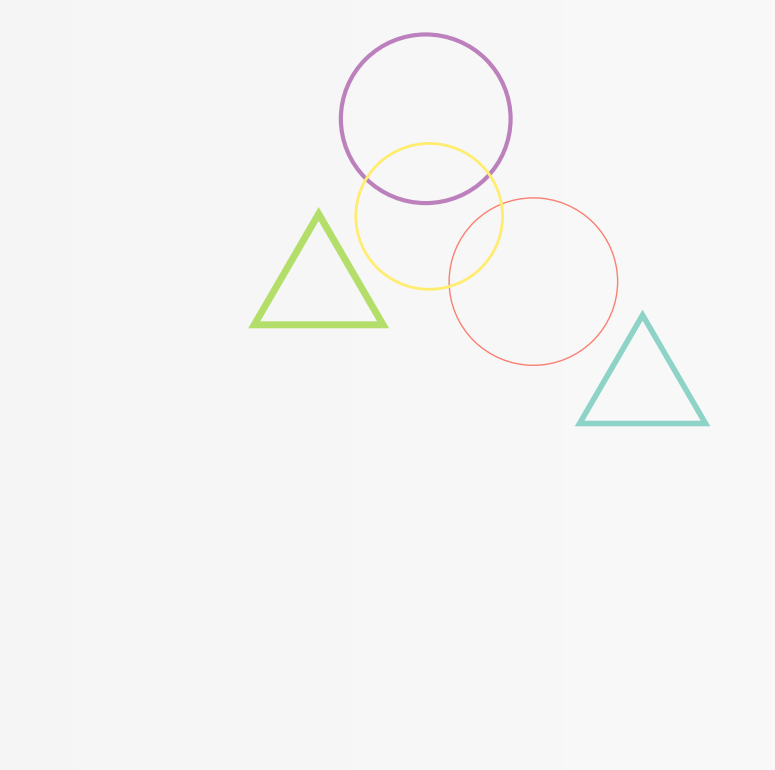[{"shape": "triangle", "thickness": 2, "radius": 0.47, "center": [0.829, 0.497]}, {"shape": "circle", "thickness": 0.5, "radius": 0.54, "center": [0.688, 0.634]}, {"shape": "triangle", "thickness": 2.5, "radius": 0.48, "center": [0.411, 0.626]}, {"shape": "circle", "thickness": 1.5, "radius": 0.55, "center": [0.549, 0.846]}, {"shape": "circle", "thickness": 1, "radius": 0.47, "center": [0.554, 0.719]}]